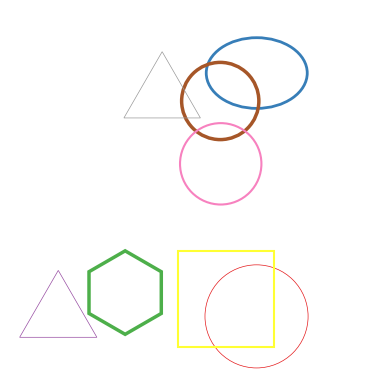[{"shape": "circle", "thickness": 0.5, "radius": 0.67, "center": [0.666, 0.178]}, {"shape": "oval", "thickness": 2, "radius": 0.66, "center": [0.667, 0.81]}, {"shape": "hexagon", "thickness": 2.5, "radius": 0.54, "center": [0.325, 0.24]}, {"shape": "triangle", "thickness": 0.5, "radius": 0.58, "center": [0.151, 0.182]}, {"shape": "square", "thickness": 1.5, "radius": 0.62, "center": [0.587, 0.224]}, {"shape": "circle", "thickness": 2.5, "radius": 0.5, "center": [0.572, 0.738]}, {"shape": "circle", "thickness": 1.5, "radius": 0.53, "center": [0.573, 0.574]}, {"shape": "triangle", "thickness": 0.5, "radius": 0.57, "center": [0.421, 0.751]}]